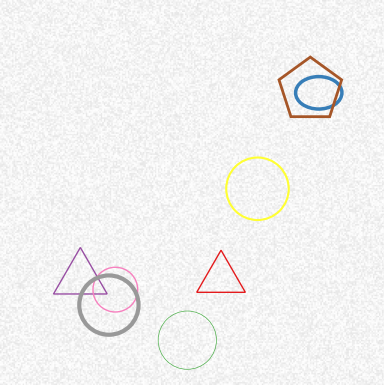[{"shape": "triangle", "thickness": 1, "radius": 0.36, "center": [0.574, 0.277]}, {"shape": "oval", "thickness": 2.5, "radius": 0.3, "center": [0.828, 0.759]}, {"shape": "circle", "thickness": 0.5, "radius": 0.38, "center": [0.487, 0.116]}, {"shape": "triangle", "thickness": 1, "radius": 0.4, "center": [0.209, 0.277]}, {"shape": "circle", "thickness": 1.5, "radius": 0.41, "center": [0.669, 0.51]}, {"shape": "pentagon", "thickness": 2, "radius": 0.43, "center": [0.806, 0.766]}, {"shape": "circle", "thickness": 1, "radius": 0.29, "center": [0.3, 0.248]}, {"shape": "circle", "thickness": 3, "radius": 0.39, "center": [0.283, 0.208]}]